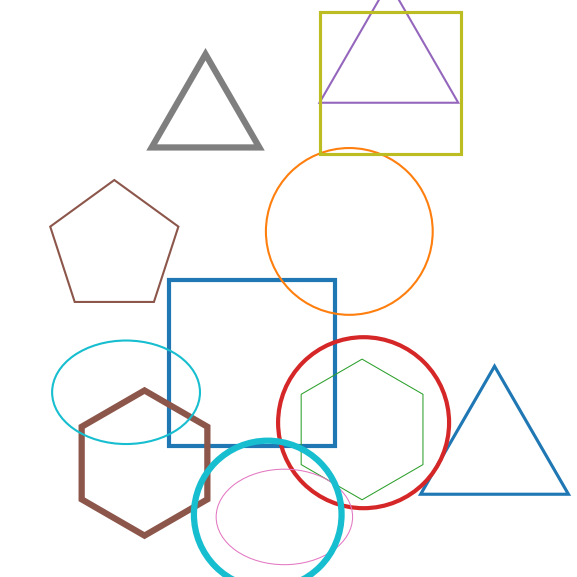[{"shape": "square", "thickness": 2, "radius": 0.72, "center": [0.436, 0.371]}, {"shape": "triangle", "thickness": 1.5, "radius": 0.74, "center": [0.856, 0.217]}, {"shape": "circle", "thickness": 1, "radius": 0.72, "center": [0.605, 0.598]}, {"shape": "hexagon", "thickness": 0.5, "radius": 0.61, "center": [0.627, 0.256]}, {"shape": "circle", "thickness": 2, "radius": 0.74, "center": [0.63, 0.267]}, {"shape": "triangle", "thickness": 1, "radius": 0.69, "center": [0.673, 0.891]}, {"shape": "hexagon", "thickness": 3, "radius": 0.63, "center": [0.25, 0.197]}, {"shape": "pentagon", "thickness": 1, "radius": 0.58, "center": [0.198, 0.571]}, {"shape": "oval", "thickness": 0.5, "radius": 0.59, "center": [0.492, 0.104]}, {"shape": "triangle", "thickness": 3, "radius": 0.54, "center": [0.356, 0.798]}, {"shape": "square", "thickness": 1.5, "radius": 0.61, "center": [0.676, 0.855]}, {"shape": "oval", "thickness": 1, "radius": 0.64, "center": [0.218, 0.32]}, {"shape": "circle", "thickness": 3, "radius": 0.64, "center": [0.464, 0.108]}]